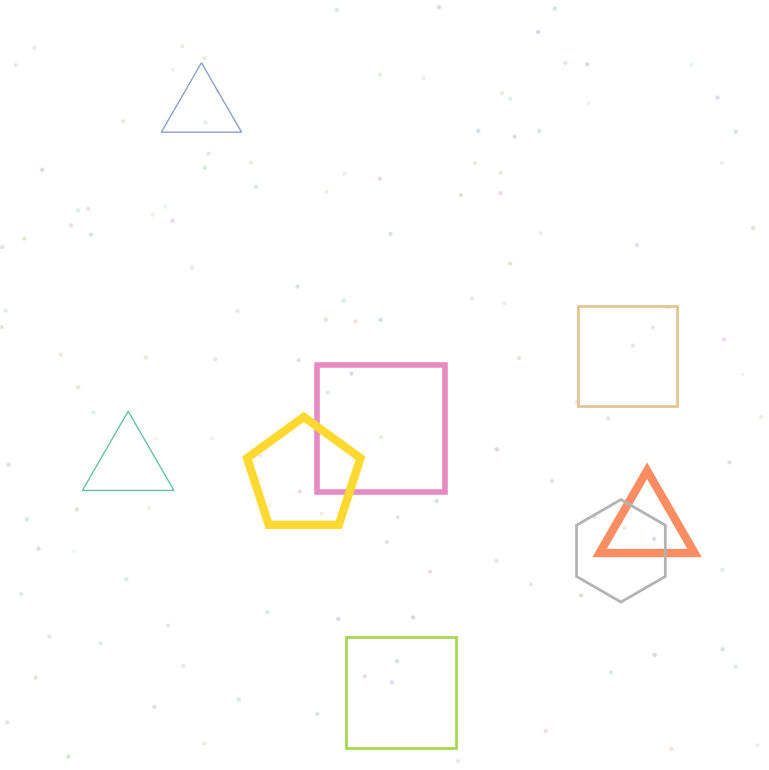[{"shape": "triangle", "thickness": 0.5, "radius": 0.34, "center": [0.166, 0.397]}, {"shape": "triangle", "thickness": 3, "radius": 0.36, "center": [0.84, 0.317]}, {"shape": "triangle", "thickness": 0.5, "radius": 0.3, "center": [0.262, 0.858]}, {"shape": "square", "thickness": 2, "radius": 0.41, "center": [0.495, 0.443]}, {"shape": "square", "thickness": 1, "radius": 0.36, "center": [0.521, 0.101]}, {"shape": "pentagon", "thickness": 3, "radius": 0.39, "center": [0.395, 0.381]}, {"shape": "square", "thickness": 1, "radius": 0.32, "center": [0.815, 0.538]}, {"shape": "hexagon", "thickness": 1, "radius": 0.33, "center": [0.806, 0.285]}]